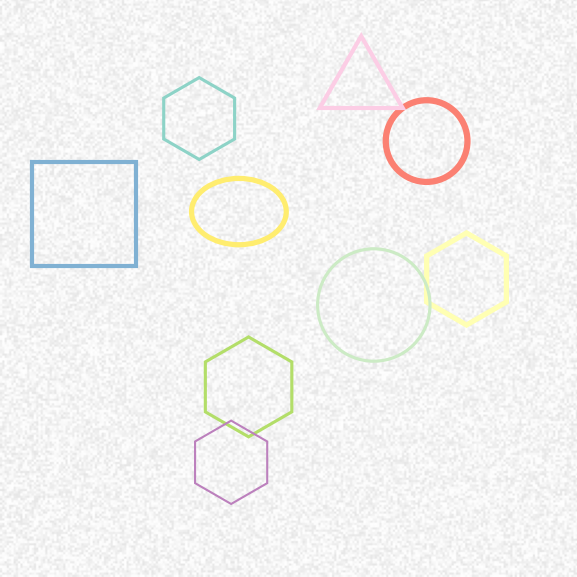[{"shape": "hexagon", "thickness": 1.5, "radius": 0.35, "center": [0.345, 0.794]}, {"shape": "hexagon", "thickness": 2.5, "radius": 0.4, "center": [0.808, 0.516]}, {"shape": "circle", "thickness": 3, "radius": 0.35, "center": [0.739, 0.755]}, {"shape": "square", "thickness": 2, "radius": 0.45, "center": [0.146, 0.628]}, {"shape": "hexagon", "thickness": 1.5, "radius": 0.43, "center": [0.43, 0.329]}, {"shape": "triangle", "thickness": 2, "radius": 0.41, "center": [0.625, 0.854]}, {"shape": "hexagon", "thickness": 1, "radius": 0.36, "center": [0.4, 0.199]}, {"shape": "circle", "thickness": 1.5, "radius": 0.49, "center": [0.647, 0.471]}, {"shape": "oval", "thickness": 2.5, "radius": 0.41, "center": [0.414, 0.633]}]